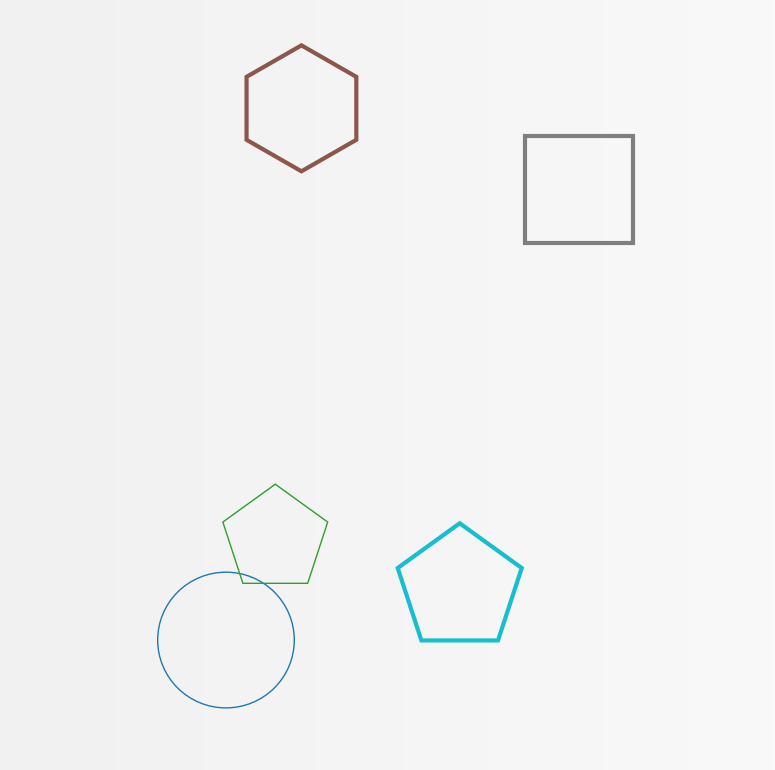[{"shape": "circle", "thickness": 0.5, "radius": 0.44, "center": [0.292, 0.169]}, {"shape": "pentagon", "thickness": 0.5, "radius": 0.36, "center": [0.355, 0.3]}, {"shape": "hexagon", "thickness": 1.5, "radius": 0.41, "center": [0.389, 0.859]}, {"shape": "square", "thickness": 1.5, "radius": 0.35, "center": [0.747, 0.754]}, {"shape": "pentagon", "thickness": 1.5, "radius": 0.42, "center": [0.593, 0.236]}]